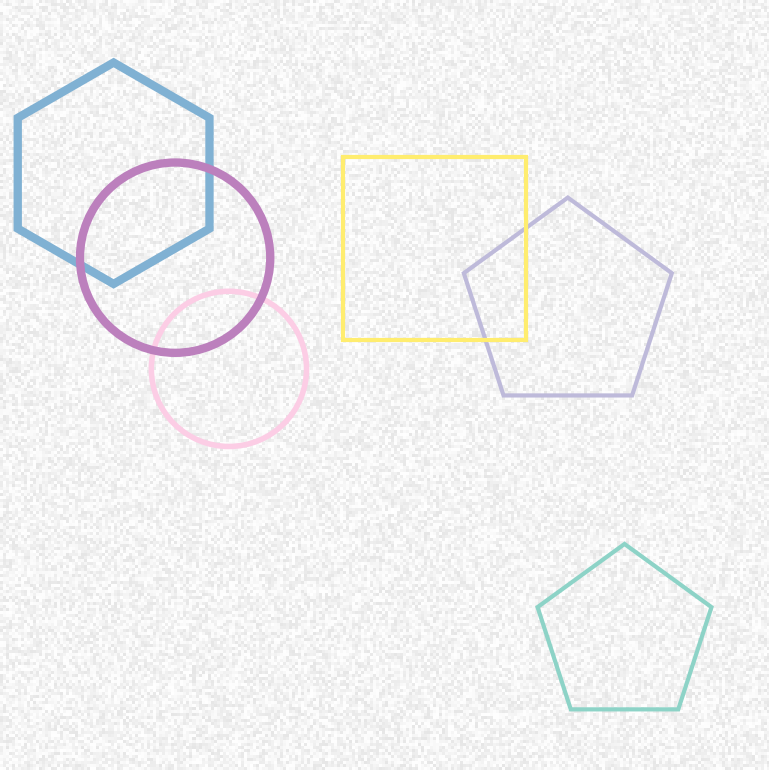[{"shape": "pentagon", "thickness": 1.5, "radius": 0.59, "center": [0.811, 0.175]}, {"shape": "pentagon", "thickness": 1.5, "radius": 0.71, "center": [0.737, 0.601]}, {"shape": "hexagon", "thickness": 3, "radius": 0.72, "center": [0.148, 0.775]}, {"shape": "circle", "thickness": 2, "radius": 0.5, "center": [0.297, 0.521]}, {"shape": "circle", "thickness": 3, "radius": 0.62, "center": [0.227, 0.665]}, {"shape": "square", "thickness": 1.5, "radius": 0.59, "center": [0.564, 0.677]}]